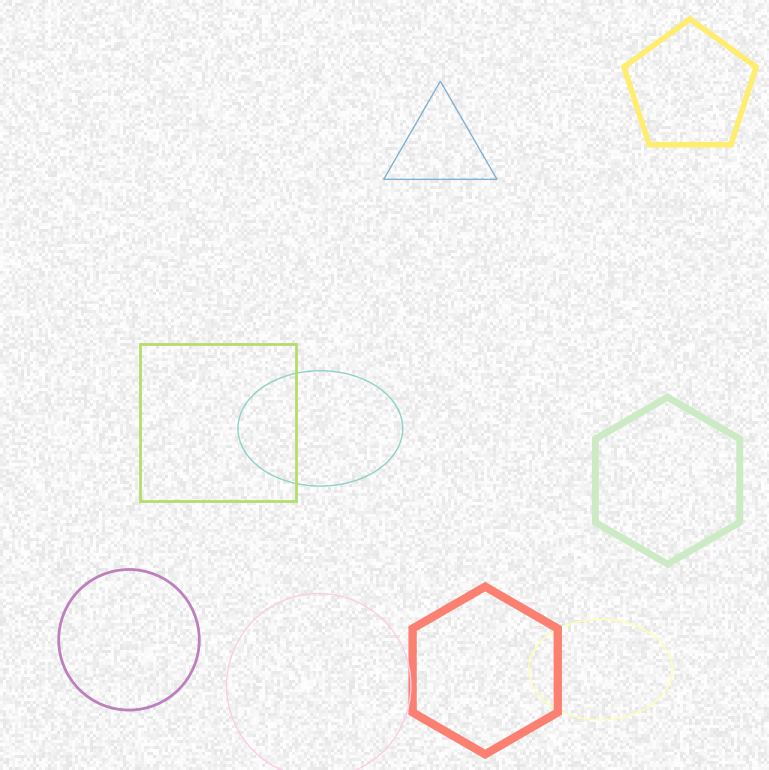[{"shape": "oval", "thickness": 0.5, "radius": 0.54, "center": [0.416, 0.444]}, {"shape": "oval", "thickness": 0.5, "radius": 0.47, "center": [0.78, 0.13]}, {"shape": "hexagon", "thickness": 3, "radius": 0.54, "center": [0.63, 0.129]}, {"shape": "triangle", "thickness": 0.5, "radius": 0.42, "center": [0.572, 0.81]}, {"shape": "square", "thickness": 1, "radius": 0.51, "center": [0.283, 0.451]}, {"shape": "circle", "thickness": 0.5, "radius": 0.6, "center": [0.414, 0.11]}, {"shape": "circle", "thickness": 1, "radius": 0.46, "center": [0.168, 0.169]}, {"shape": "hexagon", "thickness": 2.5, "radius": 0.54, "center": [0.867, 0.376]}, {"shape": "pentagon", "thickness": 2, "radius": 0.45, "center": [0.896, 0.885]}]